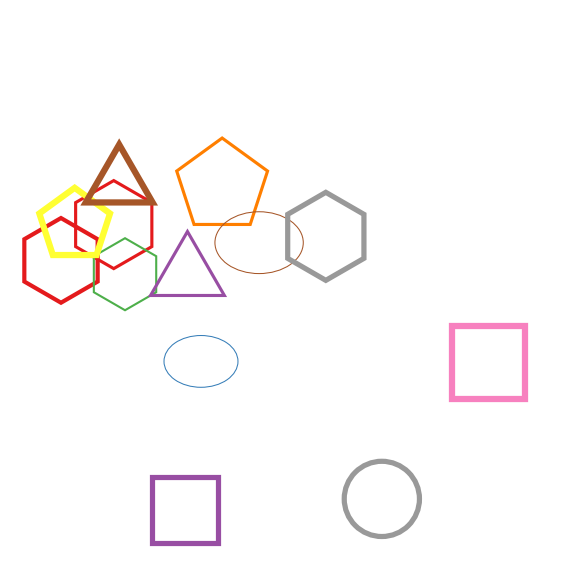[{"shape": "hexagon", "thickness": 2, "radius": 0.37, "center": [0.106, 0.548]}, {"shape": "hexagon", "thickness": 1.5, "radius": 0.38, "center": [0.197, 0.61]}, {"shape": "oval", "thickness": 0.5, "radius": 0.32, "center": [0.348, 0.373]}, {"shape": "hexagon", "thickness": 1, "radius": 0.31, "center": [0.216, 0.524]}, {"shape": "triangle", "thickness": 1.5, "radius": 0.37, "center": [0.325, 0.524]}, {"shape": "square", "thickness": 2.5, "radius": 0.29, "center": [0.321, 0.117]}, {"shape": "pentagon", "thickness": 1.5, "radius": 0.41, "center": [0.385, 0.677]}, {"shape": "pentagon", "thickness": 3, "radius": 0.32, "center": [0.129, 0.61]}, {"shape": "triangle", "thickness": 3, "radius": 0.33, "center": [0.206, 0.682]}, {"shape": "oval", "thickness": 0.5, "radius": 0.38, "center": [0.449, 0.579]}, {"shape": "square", "thickness": 3, "radius": 0.32, "center": [0.846, 0.371]}, {"shape": "circle", "thickness": 2.5, "radius": 0.33, "center": [0.661, 0.135]}, {"shape": "hexagon", "thickness": 2.5, "radius": 0.38, "center": [0.564, 0.59]}]